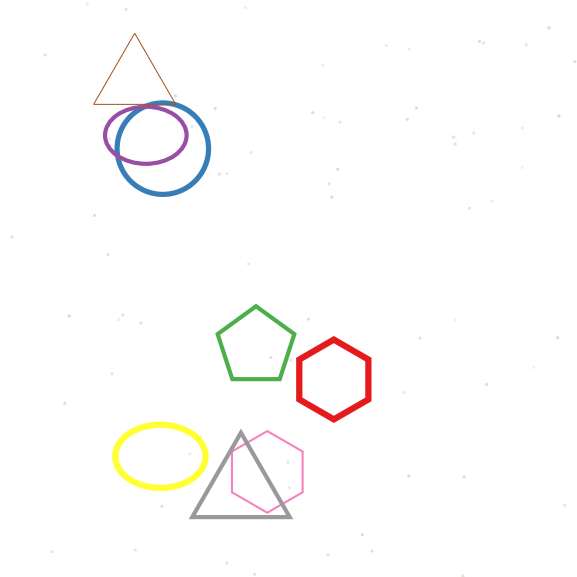[{"shape": "hexagon", "thickness": 3, "radius": 0.35, "center": [0.578, 0.342]}, {"shape": "circle", "thickness": 2.5, "radius": 0.4, "center": [0.282, 0.742]}, {"shape": "pentagon", "thickness": 2, "radius": 0.35, "center": [0.443, 0.399]}, {"shape": "oval", "thickness": 2, "radius": 0.35, "center": [0.253, 0.765]}, {"shape": "oval", "thickness": 3, "radius": 0.39, "center": [0.278, 0.209]}, {"shape": "triangle", "thickness": 0.5, "radius": 0.41, "center": [0.233, 0.859]}, {"shape": "hexagon", "thickness": 1, "radius": 0.35, "center": [0.463, 0.182]}, {"shape": "triangle", "thickness": 2, "radius": 0.49, "center": [0.417, 0.152]}]